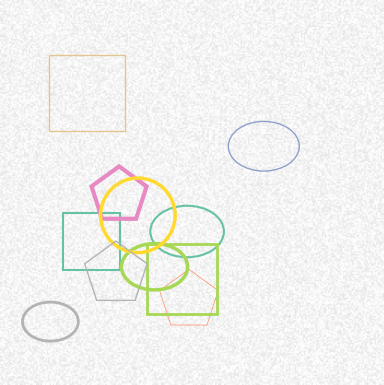[{"shape": "oval", "thickness": 1.5, "radius": 0.48, "center": [0.486, 0.399]}, {"shape": "square", "thickness": 1.5, "radius": 0.37, "center": [0.238, 0.372]}, {"shape": "pentagon", "thickness": 0.5, "radius": 0.4, "center": [0.491, 0.22]}, {"shape": "oval", "thickness": 1, "radius": 0.46, "center": [0.685, 0.62]}, {"shape": "pentagon", "thickness": 3, "radius": 0.38, "center": [0.309, 0.493]}, {"shape": "square", "thickness": 2, "radius": 0.46, "center": [0.474, 0.275]}, {"shape": "oval", "thickness": 2.5, "radius": 0.43, "center": [0.401, 0.307]}, {"shape": "circle", "thickness": 2.5, "radius": 0.48, "center": [0.358, 0.441]}, {"shape": "square", "thickness": 1, "radius": 0.5, "center": [0.225, 0.759]}, {"shape": "pentagon", "thickness": 1, "radius": 0.43, "center": [0.301, 0.289]}, {"shape": "oval", "thickness": 2, "radius": 0.36, "center": [0.131, 0.165]}]